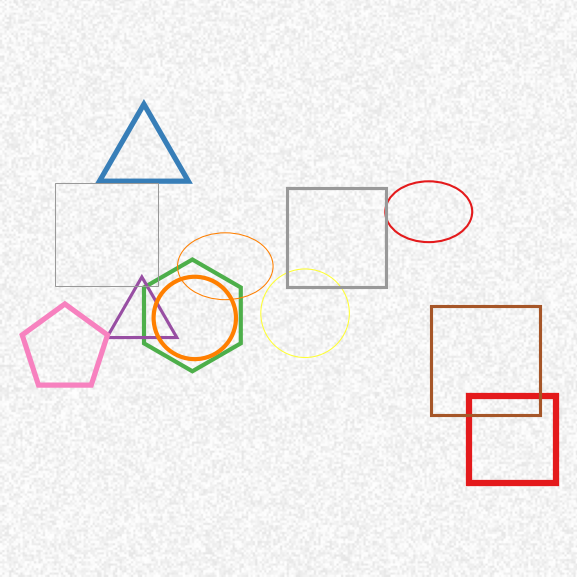[{"shape": "square", "thickness": 3, "radius": 0.38, "center": [0.888, 0.238]}, {"shape": "oval", "thickness": 1, "radius": 0.38, "center": [0.742, 0.633]}, {"shape": "triangle", "thickness": 2.5, "radius": 0.44, "center": [0.249, 0.73]}, {"shape": "hexagon", "thickness": 2, "radius": 0.48, "center": [0.333, 0.453]}, {"shape": "triangle", "thickness": 1.5, "radius": 0.35, "center": [0.246, 0.45]}, {"shape": "circle", "thickness": 2, "radius": 0.36, "center": [0.337, 0.449]}, {"shape": "oval", "thickness": 0.5, "radius": 0.41, "center": [0.39, 0.538]}, {"shape": "circle", "thickness": 0.5, "radius": 0.38, "center": [0.528, 0.457]}, {"shape": "square", "thickness": 1.5, "radius": 0.47, "center": [0.84, 0.375]}, {"shape": "pentagon", "thickness": 2.5, "radius": 0.39, "center": [0.112, 0.395]}, {"shape": "square", "thickness": 1.5, "radius": 0.43, "center": [0.583, 0.589]}, {"shape": "square", "thickness": 0.5, "radius": 0.45, "center": [0.184, 0.593]}]